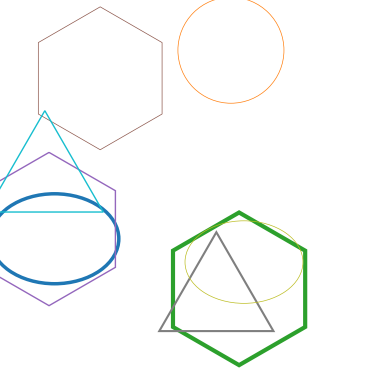[{"shape": "oval", "thickness": 2.5, "radius": 0.83, "center": [0.142, 0.38]}, {"shape": "circle", "thickness": 0.5, "radius": 0.69, "center": [0.6, 0.87]}, {"shape": "hexagon", "thickness": 3, "radius": 0.99, "center": [0.621, 0.25]}, {"shape": "hexagon", "thickness": 1, "radius": 1.0, "center": [0.127, 0.405]}, {"shape": "hexagon", "thickness": 0.5, "radius": 0.93, "center": [0.26, 0.797]}, {"shape": "triangle", "thickness": 1.5, "radius": 0.86, "center": [0.562, 0.226]}, {"shape": "oval", "thickness": 0.5, "radius": 0.77, "center": [0.634, 0.319]}, {"shape": "triangle", "thickness": 1, "radius": 0.88, "center": [0.116, 0.537]}]